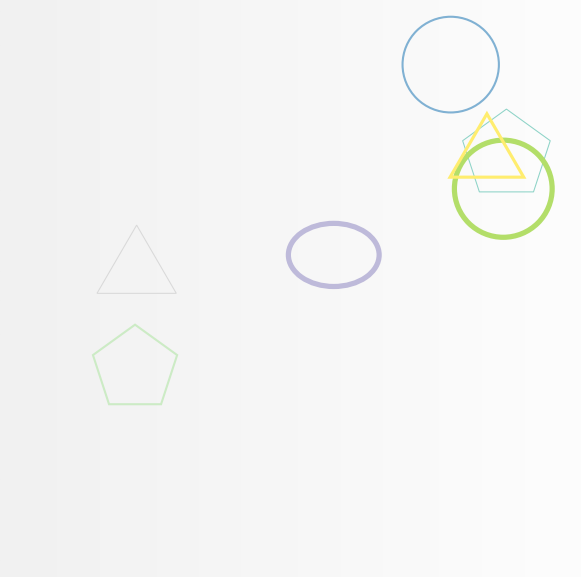[{"shape": "pentagon", "thickness": 0.5, "radius": 0.4, "center": [0.871, 0.731]}, {"shape": "oval", "thickness": 2.5, "radius": 0.39, "center": [0.574, 0.558]}, {"shape": "circle", "thickness": 1, "radius": 0.41, "center": [0.775, 0.887]}, {"shape": "circle", "thickness": 2.5, "radius": 0.42, "center": [0.866, 0.672]}, {"shape": "triangle", "thickness": 0.5, "radius": 0.39, "center": [0.235, 0.531]}, {"shape": "pentagon", "thickness": 1, "radius": 0.38, "center": [0.232, 0.361]}, {"shape": "triangle", "thickness": 1.5, "radius": 0.37, "center": [0.838, 0.729]}]